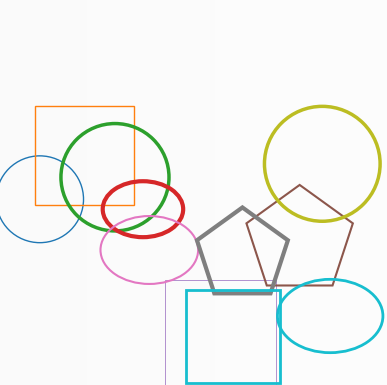[{"shape": "circle", "thickness": 1, "radius": 0.56, "center": [0.103, 0.482]}, {"shape": "square", "thickness": 1, "radius": 0.64, "center": [0.218, 0.597]}, {"shape": "circle", "thickness": 2.5, "radius": 0.7, "center": [0.297, 0.54]}, {"shape": "oval", "thickness": 3, "radius": 0.52, "center": [0.369, 0.457]}, {"shape": "square", "thickness": 0.5, "radius": 0.72, "center": [0.569, 0.128]}, {"shape": "pentagon", "thickness": 1.5, "radius": 0.72, "center": [0.773, 0.375]}, {"shape": "oval", "thickness": 1.5, "radius": 0.63, "center": [0.385, 0.351]}, {"shape": "pentagon", "thickness": 3, "radius": 0.62, "center": [0.626, 0.338]}, {"shape": "circle", "thickness": 2.5, "radius": 0.75, "center": [0.832, 0.575]}, {"shape": "square", "thickness": 2, "radius": 0.61, "center": [0.602, 0.125]}, {"shape": "oval", "thickness": 2, "radius": 0.68, "center": [0.852, 0.179]}]